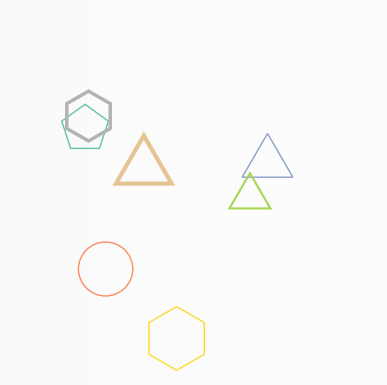[{"shape": "pentagon", "thickness": 1, "radius": 0.32, "center": [0.219, 0.666]}, {"shape": "circle", "thickness": 1, "radius": 0.35, "center": [0.273, 0.301]}, {"shape": "triangle", "thickness": 1, "radius": 0.38, "center": [0.69, 0.578]}, {"shape": "triangle", "thickness": 1.5, "radius": 0.31, "center": [0.645, 0.489]}, {"shape": "hexagon", "thickness": 1, "radius": 0.41, "center": [0.456, 0.121]}, {"shape": "triangle", "thickness": 3, "radius": 0.42, "center": [0.371, 0.565]}, {"shape": "hexagon", "thickness": 2.5, "radius": 0.32, "center": [0.228, 0.699]}]